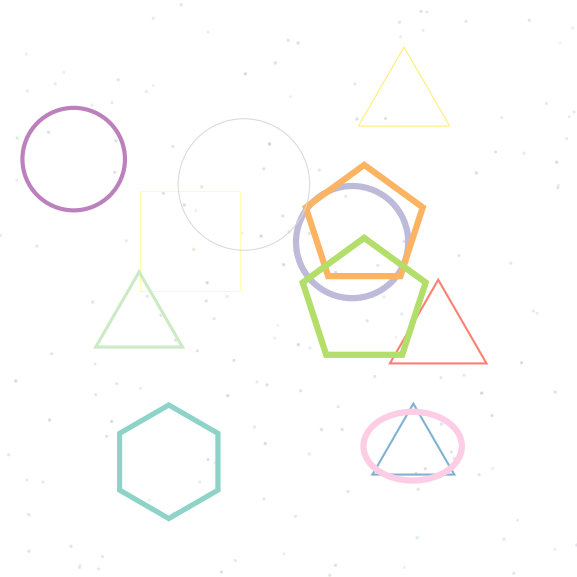[{"shape": "hexagon", "thickness": 2.5, "radius": 0.49, "center": [0.292, 0.2]}, {"shape": "square", "thickness": 0.5, "radius": 0.43, "center": [0.329, 0.582]}, {"shape": "circle", "thickness": 3, "radius": 0.49, "center": [0.61, 0.58]}, {"shape": "triangle", "thickness": 1, "radius": 0.48, "center": [0.759, 0.418]}, {"shape": "triangle", "thickness": 1, "radius": 0.41, "center": [0.716, 0.218]}, {"shape": "pentagon", "thickness": 3, "radius": 0.53, "center": [0.631, 0.607]}, {"shape": "pentagon", "thickness": 3, "radius": 0.56, "center": [0.631, 0.475]}, {"shape": "oval", "thickness": 3, "radius": 0.43, "center": [0.715, 0.227]}, {"shape": "circle", "thickness": 0.5, "radius": 0.57, "center": [0.422, 0.68]}, {"shape": "circle", "thickness": 2, "radius": 0.44, "center": [0.128, 0.724]}, {"shape": "triangle", "thickness": 1.5, "radius": 0.43, "center": [0.241, 0.442]}, {"shape": "triangle", "thickness": 0.5, "radius": 0.46, "center": [0.7, 0.826]}]